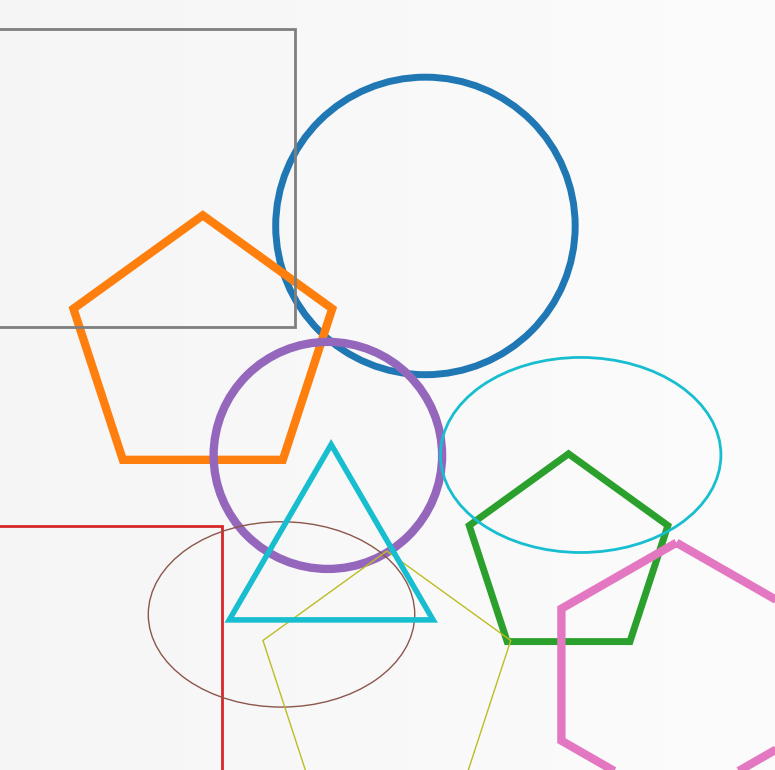[{"shape": "circle", "thickness": 2.5, "radius": 0.97, "center": [0.549, 0.707]}, {"shape": "pentagon", "thickness": 3, "radius": 0.88, "center": [0.262, 0.545]}, {"shape": "pentagon", "thickness": 2.5, "radius": 0.67, "center": [0.734, 0.276]}, {"shape": "square", "thickness": 1, "radius": 0.91, "center": [0.104, 0.134]}, {"shape": "circle", "thickness": 3, "radius": 0.74, "center": [0.423, 0.409]}, {"shape": "oval", "thickness": 0.5, "radius": 0.86, "center": [0.363, 0.202]}, {"shape": "hexagon", "thickness": 3, "radius": 0.86, "center": [0.873, 0.124]}, {"shape": "square", "thickness": 1, "radius": 0.97, "center": [0.187, 0.769]}, {"shape": "pentagon", "thickness": 0.5, "radius": 0.84, "center": [0.499, 0.116]}, {"shape": "triangle", "thickness": 2, "radius": 0.76, "center": [0.427, 0.271]}, {"shape": "oval", "thickness": 1, "radius": 0.9, "center": [0.749, 0.409]}]